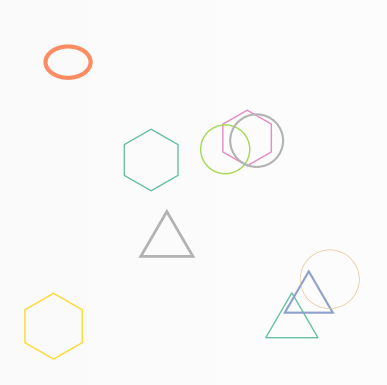[{"shape": "hexagon", "thickness": 1, "radius": 0.4, "center": [0.39, 0.584]}, {"shape": "triangle", "thickness": 1, "radius": 0.39, "center": [0.753, 0.162]}, {"shape": "oval", "thickness": 3, "radius": 0.29, "center": [0.176, 0.839]}, {"shape": "triangle", "thickness": 1.5, "radius": 0.36, "center": [0.797, 0.224]}, {"shape": "hexagon", "thickness": 1, "radius": 0.36, "center": [0.638, 0.641]}, {"shape": "circle", "thickness": 1, "radius": 0.32, "center": [0.581, 0.612]}, {"shape": "hexagon", "thickness": 1, "radius": 0.43, "center": [0.138, 0.153]}, {"shape": "circle", "thickness": 0.5, "radius": 0.38, "center": [0.851, 0.275]}, {"shape": "circle", "thickness": 1.5, "radius": 0.34, "center": [0.662, 0.635]}, {"shape": "triangle", "thickness": 2, "radius": 0.39, "center": [0.431, 0.373]}]